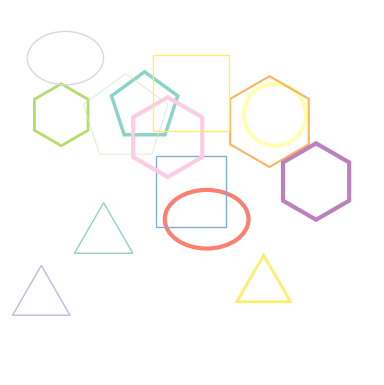[{"shape": "triangle", "thickness": 1, "radius": 0.44, "center": [0.269, 0.386]}, {"shape": "pentagon", "thickness": 2.5, "radius": 0.45, "center": [0.376, 0.723]}, {"shape": "circle", "thickness": 3, "radius": 0.4, "center": [0.714, 0.702]}, {"shape": "triangle", "thickness": 1, "radius": 0.43, "center": [0.107, 0.224]}, {"shape": "oval", "thickness": 3, "radius": 0.54, "center": [0.537, 0.431]}, {"shape": "square", "thickness": 1, "radius": 0.46, "center": [0.496, 0.503]}, {"shape": "hexagon", "thickness": 1.5, "radius": 0.59, "center": [0.7, 0.684]}, {"shape": "hexagon", "thickness": 2, "radius": 0.4, "center": [0.159, 0.702]}, {"shape": "hexagon", "thickness": 3, "radius": 0.52, "center": [0.436, 0.644]}, {"shape": "oval", "thickness": 1, "radius": 0.5, "center": [0.17, 0.849]}, {"shape": "hexagon", "thickness": 3, "radius": 0.5, "center": [0.821, 0.528]}, {"shape": "pentagon", "thickness": 0.5, "radius": 0.58, "center": [0.327, 0.693]}, {"shape": "square", "thickness": 1, "radius": 0.49, "center": [0.495, 0.758]}, {"shape": "triangle", "thickness": 2, "radius": 0.4, "center": [0.685, 0.256]}]